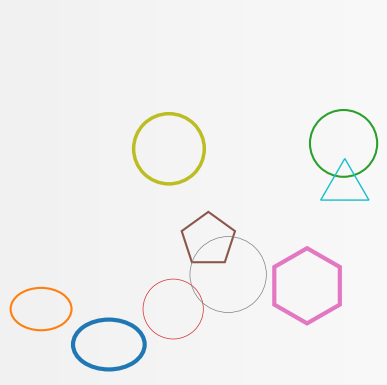[{"shape": "oval", "thickness": 3, "radius": 0.46, "center": [0.281, 0.105]}, {"shape": "oval", "thickness": 1.5, "radius": 0.39, "center": [0.106, 0.197]}, {"shape": "circle", "thickness": 1.5, "radius": 0.43, "center": [0.887, 0.628]}, {"shape": "circle", "thickness": 0.5, "radius": 0.39, "center": [0.447, 0.197]}, {"shape": "pentagon", "thickness": 1.5, "radius": 0.36, "center": [0.538, 0.377]}, {"shape": "hexagon", "thickness": 3, "radius": 0.49, "center": [0.792, 0.258]}, {"shape": "circle", "thickness": 0.5, "radius": 0.49, "center": [0.589, 0.287]}, {"shape": "circle", "thickness": 2.5, "radius": 0.46, "center": [0.436, 0.614]}, {"shape": "triangle", "thickness": 1, "radius": 0.36, "center": [0.89, 0.516]}]